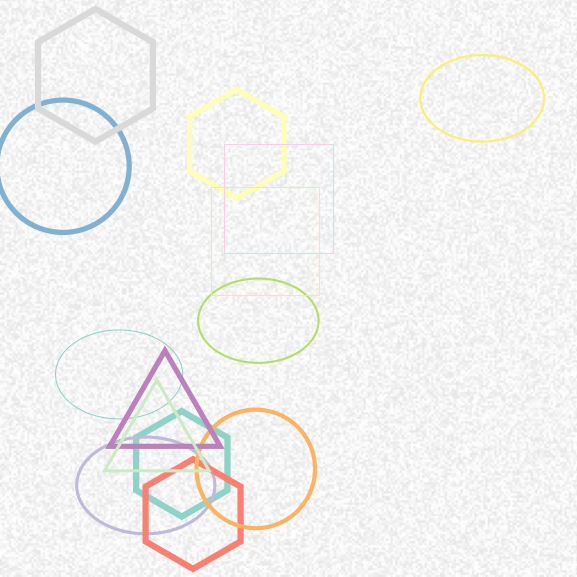[{"shape": "hexagon", "thickness": 3, "radius": 0.46, "center": [0.315, 0.196]}, {"shape": "oval", "thickness": 0.5, "radius": 0.55, "center": [0.206, 0.351]}, {"shape": "hexagon", "thickness": 2.5, "radius": 0.47, "center": [0.41, 0.75]}, {"shape": "oval", "thickness": 1.5, "radius": 0.6, "center": [0.252, 0.159]}, {"shape": "hexagon", "thickness": 3, "radius": 0.47, "center": [0.334, 0.109]}, {"shape": "circle", "thickness": 2.5, "radius": 0.57, "center": [0.109, 0.711]}, {"shape": "circle", "thickness": 2, "radius": 0.51, "center": [0.443, 0.187]}, {"shape": "oval", "thickness": 1, "radius": 0.52, "center": [0.447, 0.444]}, {"shape": "square", "thickness": 0.5, "radius": 0.48, "center": [0.482, 0.655]}, {"shape": "hexagon", "thickness": 3, "radius": 0.57, "center": [0.165, 0.869]}, {"shape": "triangle", "thickness": 2.5, "radius": 0.55, "center": [0.286, 0.282]}, {"shape": "triangle", "thickness": 1.5, "radius": 0.52, "center": [0.272, 0.236]}, {"shape": "oval", "thickness": 1, "radius": 0.54, "center": [0.835, 0.829]}, {"shape": "square", "thickness": 0.5, "radius": 0.47, "center": [0.459, 0.582]}]